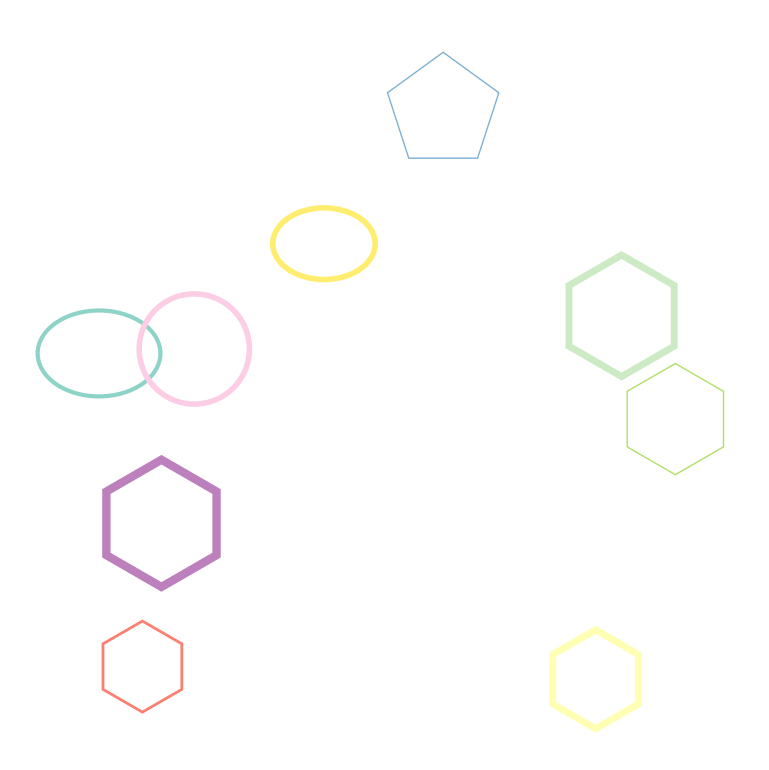[{"shape": "oval", "thickness": 1.5, "radius": 0.4, "center": [0.129, 0.541]}, {"shape": "hexagon", "thickness": 2.5, "radius": 0.32, "center": [0.773, 0.118]}, {"shape": "hexagon", "thickness": 1, "radius": 0.3, "center": [0.185, 0.134]}, {"shape": "pentagon", "thickness": 0.5, "radius": 0.38, "center": [0.576, 0.856]}, {"shape": "hexagon", "thickness": 0.5, "radius": 0.36, "center": [0.877, 0.456]}, {"shape": "circle", "thickness": 2, "radius": 0.36, "center": [0.252, 0.547]}, {"shape": "hexagon", "thickness": 3, "radius": 0.41, "center": [0.21, 0.32]}, {"shape": "hexagon", "thickness": 2.5, "radius": 0.39, "center": [0.807, 0.59]}, {"shape": "oval", "thickness": 2, "radius": 0.33, "center": [0.421, 0.684]}]